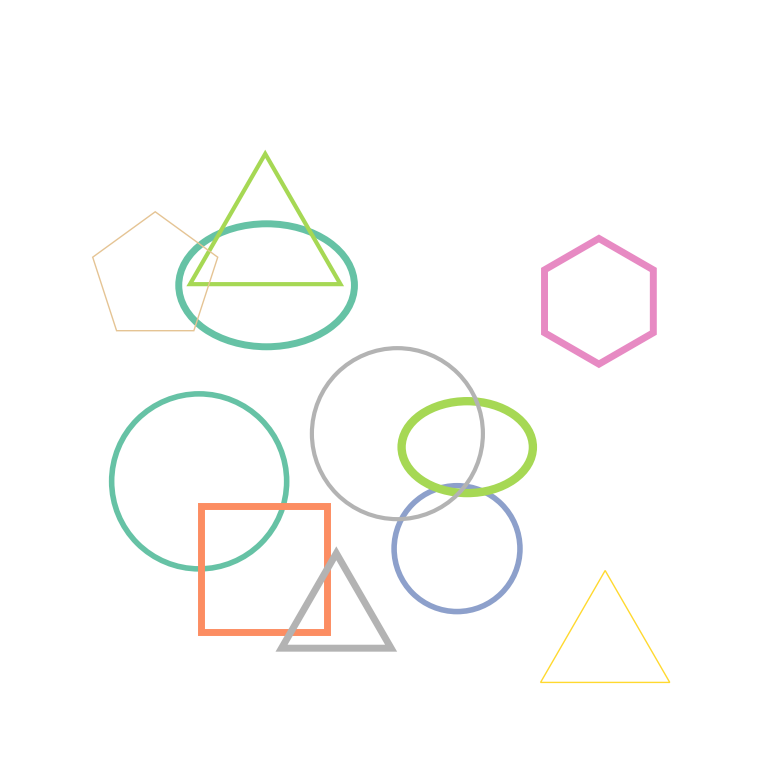[{"shape": "circle", "thickness": 2, "radius": 0.57, "center": [0.259, 0.375]}, {"shape": "oval", "thickness": 2.5, "radius": 0.57, "center": [0.346, 0.63]}, {"shape": "square", "thickness": 2.5, "radius": 0.41, "center": [0.343, 0.261]}, {"shape": "circle", "thickness": 2, "radius": 0.41, "center": [0.594, 0.287]}, {"shape": "hexagon", "thickness": 2.5, "radius": 0.41, "center": [0.778, 0.609]}, {"shape": "oval", "thickness": 3, "radius": 0.43, "center": [0.607, 0.419]}, {"shape": "triangle", "thickness": 1.5, "radius": 0.56, "center": [0.344, 0.687]}, {"shape": "triangle", "thickness": 0.5, "radius": 0.48, "center": [0.786, 0.162]}, {"shape": "pentagon", "thickness": 0.5, "radius": 0.43, "center": [0.202, 0.64]}, {"shape": "triangle", "thickness": 2.5, "radius": 0.41, "center": [0.437, 0.199]}, {"shape": "circle", "thickness": 1.5, "radius": 0.56, "center": [0.516, 0.437]}]